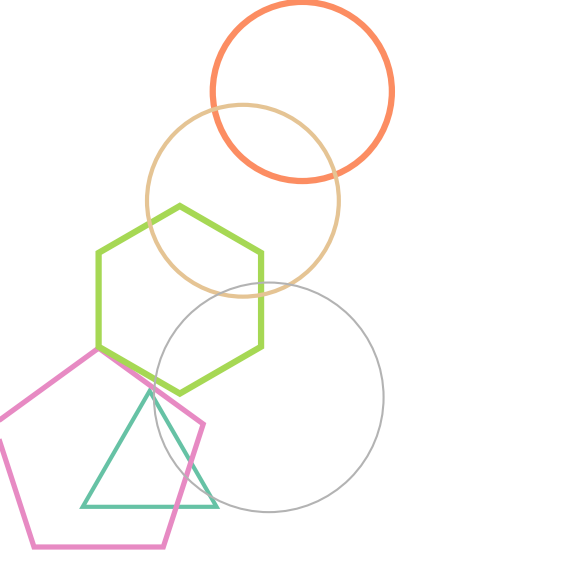[{"shape": "triangle", "thickness": 2, "radius": 0.67, "center": [0.259, 0.188]}, {"shape": "circle", "thickness": 3, "radius": 0.78, "center": [0.523, 0.841]}, {"shape": "pentagon", "thickness": 2.5, "radius": 0.95, "center": [0.171, 0.206]}, {"shape": "hexagon", "thickness": 3, "radius": 0.81, "center": [0.311, 0.48]}, {"shape": "circle", "thickness": 2, "radius": 0.83, "center": [0.421, 0.652]}, {"shape": "circle", "thickness": 1, "radius": 0.99, "center": [0.465, 0.311]}]